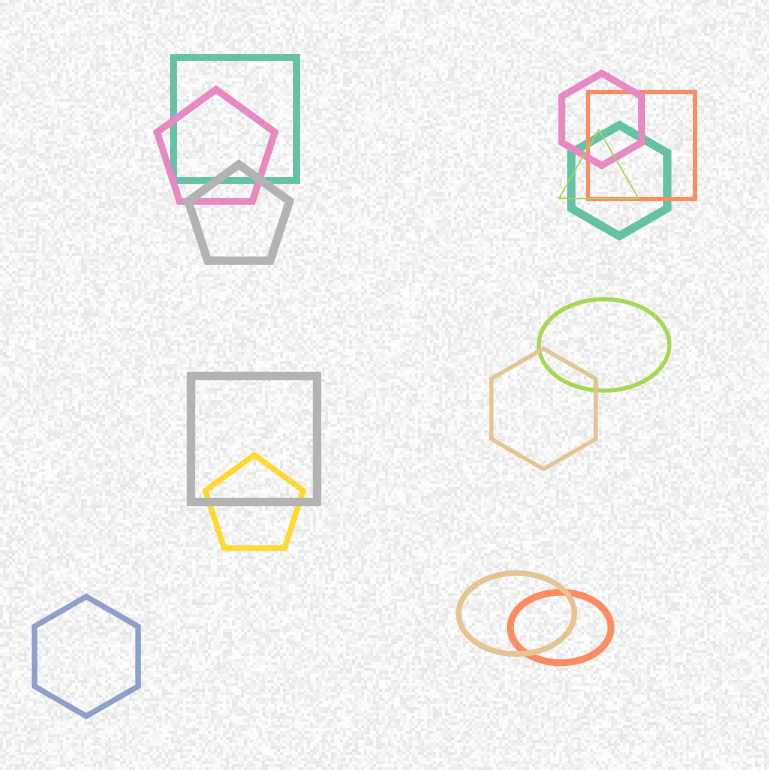[{"shape": "square", "thickness": 2.5, "radius": 0.4, "center": [0.305, 0.846]}, {"shape": "hexagon", "thickness": 3, "radius": 0.36, "center": [0.804, 0.765]}, {"shape": "square", "thickness": 1.5, "radius": 0.35, "center": [0.833, 0.812]}, {"shape": "oval", "thickness": 2.5, "radius": 0.33, "center": [0.728, 0.185]}, {"shape": "hexagon", "thickness": 2, "radius": 0.39, "center": [0.112, 0.148]}, {"shape": "pentagon", "thickness": 2.5, "radius": 0.4, "center": [0.281, 0.803]}, {"shape": "hexagon", "thickness": 2.5, "radius": 0.3, "center": [0.781, 0.845]}, {"shape": "oval", "thickness": 1.5, "radius": 0.42, "center": [0.785, 0.552]}, {"shape": "triangle", "thickness": 0.5, "radius": 0.3, "center": [0.778, 0.772]}, {"shape": "pentagon", "thickness": 2, "radius": 0.33, "center": [0.33, 0.342]}, {"shape": "hexagon", "thickness": 1.5, "radius": 0.39, "center": [0.706, 0.469]}, {"shape": "oval", "thickness": 2, "radius": 0.38, "center": [0.671, 0.203]}, {"shape": "pentagon", "thickness": 3, "radius": 0.35, "center": [0.31, 0.717]}, {"shape": "square", "thickness": 3, "radius": 0.41, "center": [0.33, 0.43]}]